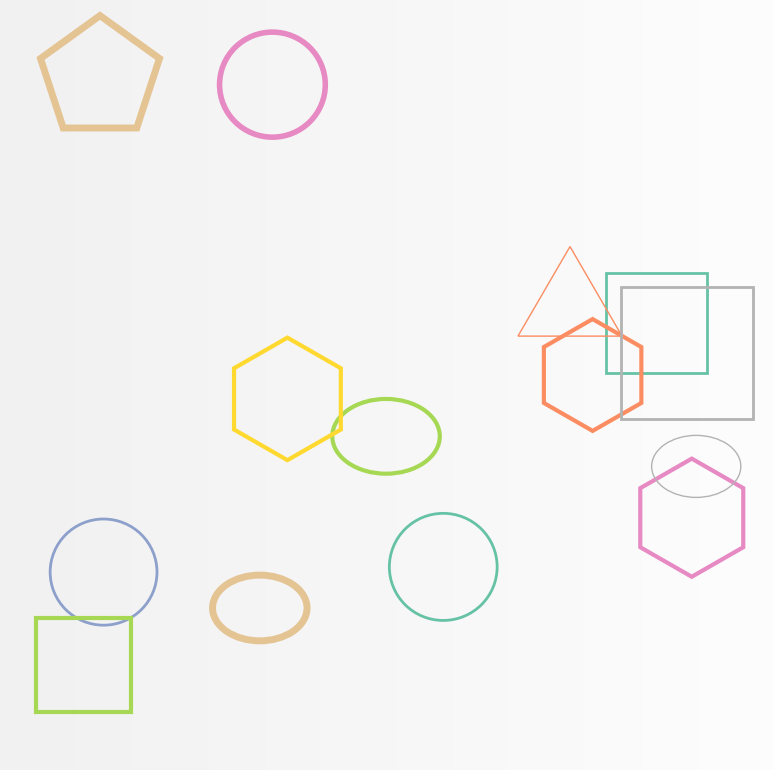[{"shape": "square", "thickness": 1, "radius": 0.33, "center": [0.847, 0.58]}, {"shape": "circle", "thickness": 1, "radius": 0.35, "center": [0.572, 0.264]}, {"shape": "hexagon", "thickness": 1.5, "radius": 0.36, "center": [0.765, 0.513]}, {"shape": "triangle", "thickness": 0.5, "radius": 0.39, "center": [0.735, 0.602]}, {"shape": "circle", "thickness": 1, "radius": 0.34, "center": [0.134, 0.257]}, {"shape": "circle", "thickness": 2, "radius": 0.34, "center": [0.352, 0.89]}, {"shape": "hexagon", "thickness": 1.5, "radius": 0.38, "center": [0.893, 0.328]}, {"shape": "oval", "thickness": 1.5, "radius": 0.35, "center": [0.498, 0.433]}, {"shape": "square", "thickness": 1.5, "radius": 0.3, "center": [0.108, 0.137]}, {"shape": "hexagon", "thickness": 1.5, "radius": 0.4, "center": [0.371, 0.482]}, {"shape": "oval", "thickness": 2.5, "radius": 0.3, "center": [0.335, 0.21]}, {"shape": "pentagon", "thickness": 2.5, "radius": 0.4, "center": [0.129, 0.899]}, {"shape": "oval", "thickness": 0.5, "radius": 0.29, "center": [0.898, 0.394]}, {"shape": "square", "thickness": 1, "radius": 0.43, "center": [0.886, 0.541]}]